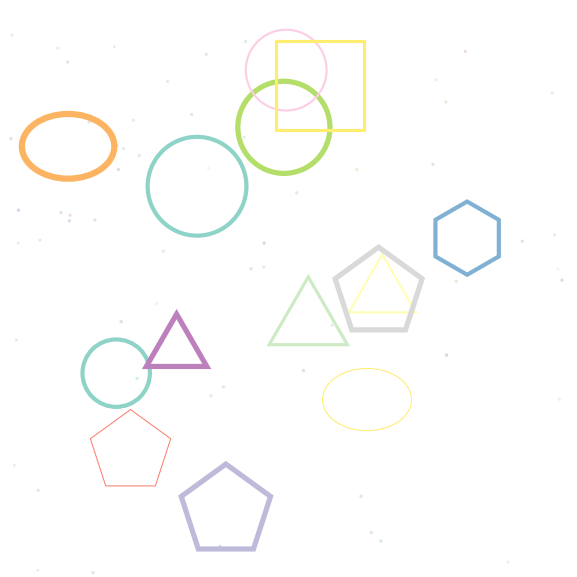[{"shape": "circle", "thickness": 2, "radius": 0.29, "center": [0.201, 0.353]}, {"shape": "circle", "thickness": 2, "radius": 0.43, "center": [0.341, 0.677]}, {"shape": "triangle", "thickness": 1, "radius": 0.33, "center": [0.662, 0.492]}, {"shape": "pentagon", "thickness": 2.5, "radius": 0.41, "center": [0.391, 0.114]}, {"shape": "pentagon", "thickness": 0.5, "radius": 0.37, "center": [0.226, 0.217]}, {"shape": "hexagon", "thickness": 2, "radius": 0.32, "center": [0.809, 0.587]}, {"shape": "oval", "thickness": 3, "radius": 0.4, "center": [0.118, 0.746]}, {"shape": "circle", "thickness": 2.5, "radius": 0.4, "center": [0.492, 0.779]}, {"shape": "circle", "thickness": 1, "radius": 0.35, "center": [0.496, 0.878]}, {"shape": "pentagon", "thickness": 2.5, "radius": 0.4, "center": [0.656, 0.492]}, {"shape": "triangle", "thickness": 2.5, "radius": 0.3, "center": [0.306, 0.395]}, {"shape": "triangle", "thickness": 1.5, "radius": 0.39, "center": [0.534, 0.441]}, {"shape": "oval", "thickness": 0.5, "radius": 0.39, "center": [0.636, 0.307]}, {"shape": "square", "thickness": 1.5, "radius": 0.38, "center": [0.554, 0.851]}]